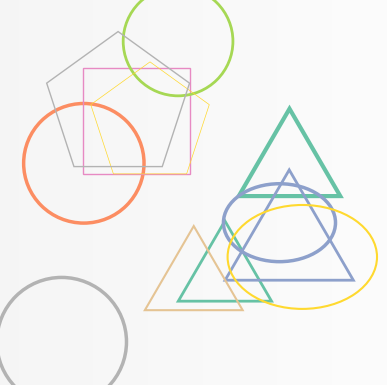[{"shape": "triangle", "thickness": 2, "radius": 0.69, "center": [0.58, 0.287]}, {"shape": "triangle", "thickness": 3, "radius": 0.76, "center": [0.747, 0.566]}, {"shape": "circle", "thickness": 2.5, "radius": 0.78, "center": [0.216, 0.576]}, {"shape": "oval", "thickness": 2.5, "radius": 0.72, "center": [0.721, 0.422]}, {"shape": "triangle", "thickness": 2, "radius": 0.96, "center": [0.746, 0.368]}, {"shape": "square", "thickness": 1, "radius": 0.69, "center": [0.353, 0.685]}, {"shape": "circle", "thickness": 2, "radius": 0.71, "center": [0.46, 0.893]}, {"shape": "oval", "thickness": 1.5, "radius": 0.96, "center": [0.78, 0.333]}, {"shape": "pentagon", "thickness": 0.5, "radius": 0.8, "center": [0.387, 0.678]}, {"shape": "triangle", "thickness": 1.5, "radius": 0.73, "center": [0.5, 0.267]}, {"shape": "circle", "thickness": 2.5, "radius": 0.84, "center": [0.159, 0.112]}, {"shape": "pentagon", "thickness": 1, "radius": 0.97, "center": [0.305, 0.724]}]